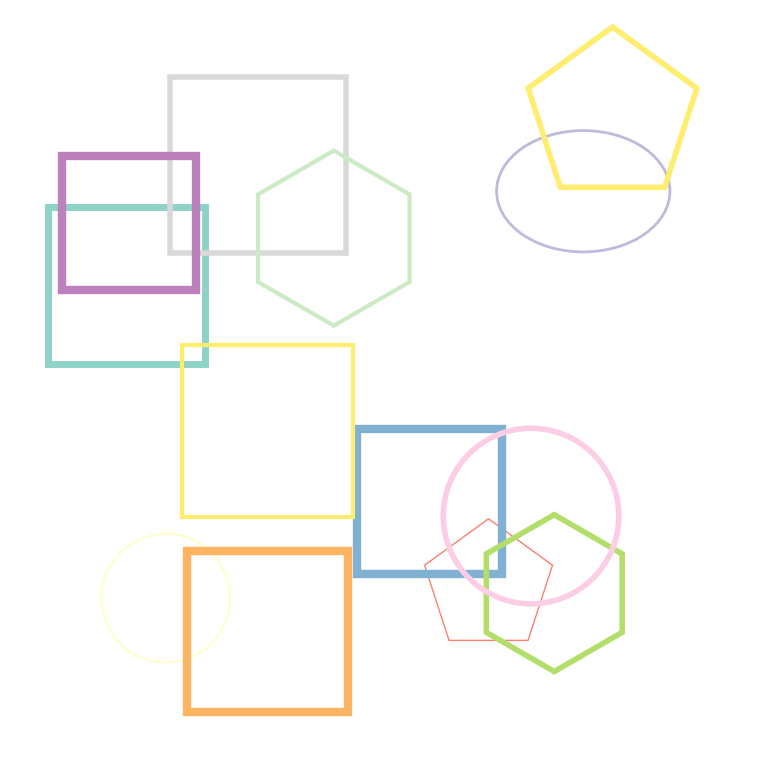[{"shape": "square", "thickness": 2.5, "radius": 0.51, "center": [0.164, 0.63]}, {"shape": "circle", "thickness": 0.5, "radius": 0.42, "center": [0.215, 0.223]}, {"shape": "oval", "thickness": 1, "radius": 0.56, "center": [0.757, 0.752]}, {"shape": "pentagon", "thickness": 0.5, "radius": 0.44, "center": [0.634, 0.239]}, {"shape": "square", "thickness": 3, "radius": 0.47, "center": [0.558, 0.348]}, {"shape": "square", "thickness": 3, "radius": 0.52, "center": [0.348, 0.18]}, {"shape": "hexagon", "thickness": 2, "radius": 0.51, "center": [0.72, 0.23]}, {"shape": "circle", "thickness": 2, "radius": 0.57, "center": [0.69, 0.33]}, {"shape": "square", "thickness": 2, "radius": 0.57, "center": [0.335, 0.786]}, {"shape": "square", "thickness": 3, "radius": 0.44, "center": [0.167, 0.71]}, {"shape": "hexagon", "thickness": 1.5, "radius": 0.57, "center": [0.433, 0.691]}, {"shape": "square", "thickness": 1.5, "radius": 0.56, "center": [0.347, 0.44]}, {"shape": "pentagon", "thickness": 2, "radius": 0.58, "center": [0.795, 0.85]}]